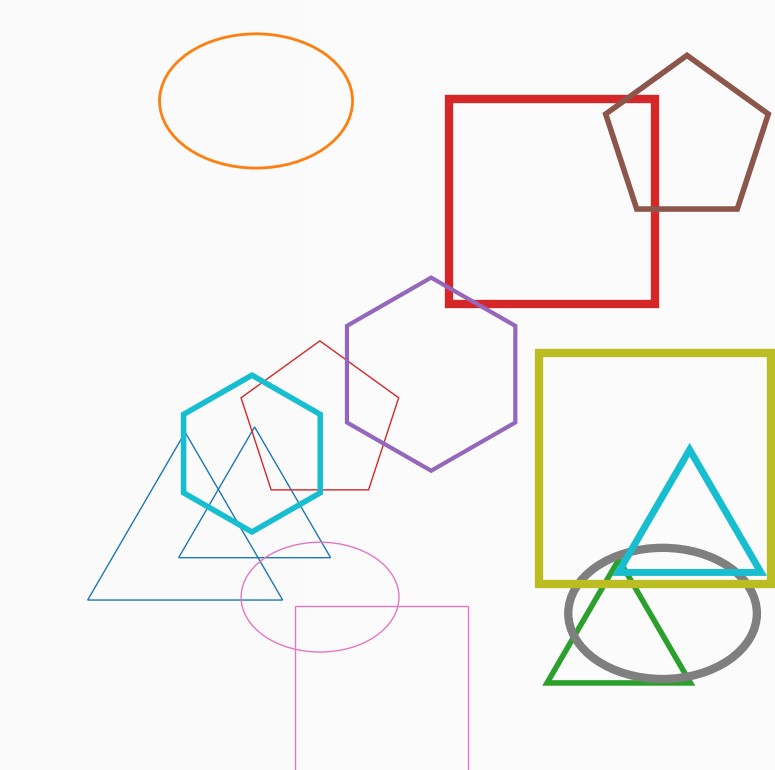[{"shape": "triangle", "thickness": 0.5, "radius": 0.73, "center": [0.239, 0.293]}, {"shape": "triangle", "thickness": 0.5, "radius": 0.57, "center": [0.329, 0.332]}, {"shape": "oval", "thickness": 1, "radius": 0.62, "center": [0.33, 0.869]}, {"shape": "triangle", "thickness": 2, "radius": 0.53, "center": [0.798, 0.166]}, {"shape": "pentagon", "thickness": 0.5, "radius": 0.53, "center": [0.413, 0.45]}, {"shape": "square", "thickness": 3, "radius": 0.66, "center": [0.713, 0.738]}, {"shape": "hexagon", "thickness": 1.5, "radius": 0.63, "center": [0.556, 0.514]}, {"shape": "pentagon", "thickness": 2, "radius": 0.55, "center": [0.886, 0.818]}, {"shape": "square", "thickness": 0.5, "radius": 0.56, "center": [0.492, 0.101]}, {"shape": "oval", "thickness": 0.5, "radius": 0.51, "center": [0.413, 0.225]}, {"shape": "oval", "thickness": 3, "radius": 0.61, "center": [0.855, 0.203]}, {"shape": "square", "thickness": 3, "radius": 0.75, "center": [0.845, 0.392]}, {"shape": "hexagon", "thickness": 2, "radius": 0.51, "center": [0.325, 0.411]}, {"shape": "triangle", "thickness": 2.5, "radius": 0.53, "center": [0.89, 0.31]}]